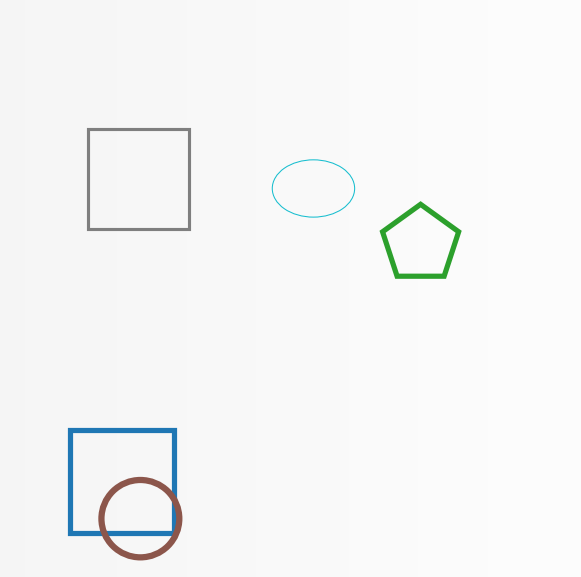[{"shape": "square", "thickness": 2.5, "radius": 0.45, "center": [0.21, 0.165]}, {"shape": "pentagon", "thickness": 2.5, "radius": 0.34, "center": [0.724, 0.577]}, {"shape": "circle", "thickness": 3, "radius": 0.33, "center": [0.242, 0.101]}, {"shape": "square", "thickness": 1.5, "radius": 0.44, "center": [0.239, 0.689]}, {"shape": "oval", "thickness": 0.5, "radius": 0.35, "center": [0.539, 0.673]}]